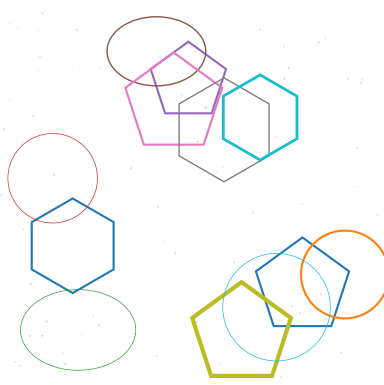[{"shape": "hexagon", "thickness": 1.5, "radius": 0.61, "center": [0.189, 0.362]}, {"shape": "pentagon", "thickness": 1.5, "radius": 0.64, "center": [0.786, 0.256]}, {"shape": "circle", "thickness": 1.5, "radius": 0.57, "center": [0.896, 0.287]}, {"shape": "oval", "thickness": 0.5, "radius": 0.75, "center": [0.203, 0.143]}, {"shape": "circle", "thickness": 0.5, "radius": 0.58, "center": [0.137, 0.537]}, {"shape": "pentagon", "thickness": 1.5, "radius": 0.51, "center": [0.489, 0.789]}, {"shape": "oval", "thickness": 1, "radius": 0.64, "center": [0.406, 0.867]}, {"shape": "pentagon", "thickness": 1.5, "radius": 0.66, "center": [0.451, 0.731]}, {"shape": "hexagon", "thickness": 1, "radius": 0.67, "center": [0.582, 0.663]}, {"shape": "pentagon", "thickness": 3, "radius": 0.67, "center": [0.627, 0.133]}, {"shape": "hexagon", "thickness": 2, "radius": 0.55, "center": [0.676, 0.695]}, {"shape": "circle", "thickness": 0.5, "radius": 0.7, "center": [0.718, 0.202]}]